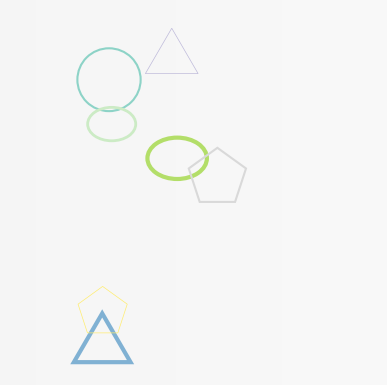[{"shape": "circle", "thickness": 1.5, "radius": 0.41, "center": [0.281, 0.793]}, {"shape": "triangle", "thickness": 0.5, "radius": 0.39, "center": [0.443, 0.848]}, {"shape": "triangle", "thickness": 3, "radius": 0.42, "center": [0.264, 0.102]}, {"shape": "oval", "thickness": 3, "radius": 0.38, "center": [0.457, 0.589]}, {"shape": "pentagon", "thickness": 1.5, "radius": 0.39, "center": [0.561, 0.538]}, {"shape": "oval", "thickness": 2, "radius": 0.31, "center": [0.288, 0.678]}, {"shape": "pentagon", "thickness": 0.5, "radius": 0.33, "center": [0.265, 0.189]}]